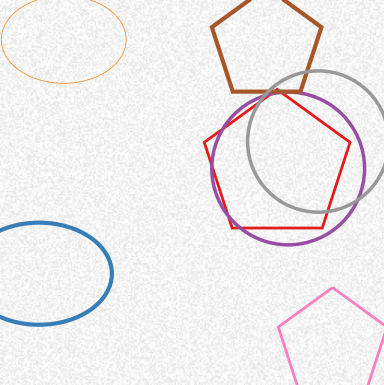[{"shape": "pentagon", "thickness": 2, "radius": 1.0, "center": [0.72, 0.569]}, {"shape": "oval", "thickness": 3, "radius": 0.95, "center": [0.101, 0.289]}, {"shape": "circle", "thickness": 2.5, "radius": 0.99, "center": [0.748, 0.562]}, {"shape": "oval", "thickness": 0.5, "radius": 0.81, "center": [0.166, 0.897]}, {"shape": "pentagon", "thickness": 3, "radius": 0.75, "center": [0.693, 0.883]}, {"shape": "pentagon", "thickness": 2, "radius": 0.74, "center": [0.864, 0.105]}, {"shape": "circle", "thickness": 2.5, "radius": 0.92, "center": [0.827, 0.632]}]